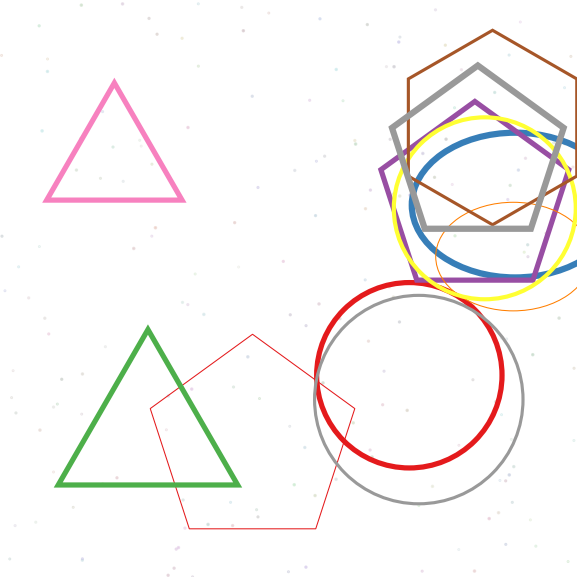[{"shape": "circle", "thickness": 2.5, "radius": 0.8, "center": [0.709, 0.349]}, {"shape": "pentagon", "thickness": 0.5, "radius": 0.93, "center": [0.437, 0.234]}, {"shape": "oval", "thickness": 3, "radius": 0.9, "center": [0.892, 0.644]}, {"shape": "triangle", "thickness": 2.5, "radius": 0.9, "center": [0.256, 0.249]}, {"shape": "pentagon", "thickness": 2.5, "radius": 0.86, "center": [0.822, 0.652]}, {"shape": "oval", "thickness": 0.5, "radius": 0.67, "center": [0.889, 0.555]}, {"shape": "circle", "thickness": 2, "radius": 0.79, "center": [0.839, 0.638]}, {"shape": "hexagon", "thickness": 1.5, "radius": 0.84, "center": [0.853, 0.778]}, {"shape": "triangle", "thickness": 2.5, "radius": 0.68, "center": [0.198, 0.72]}, {"shape": "circle", "thickness": 1.5, "radius": 0.9, "center": [0.725, 0.307]}, {"shape": "pentagon", "thickness": 3, "radius": 0.78, "center": [0.827, 0.729]}]